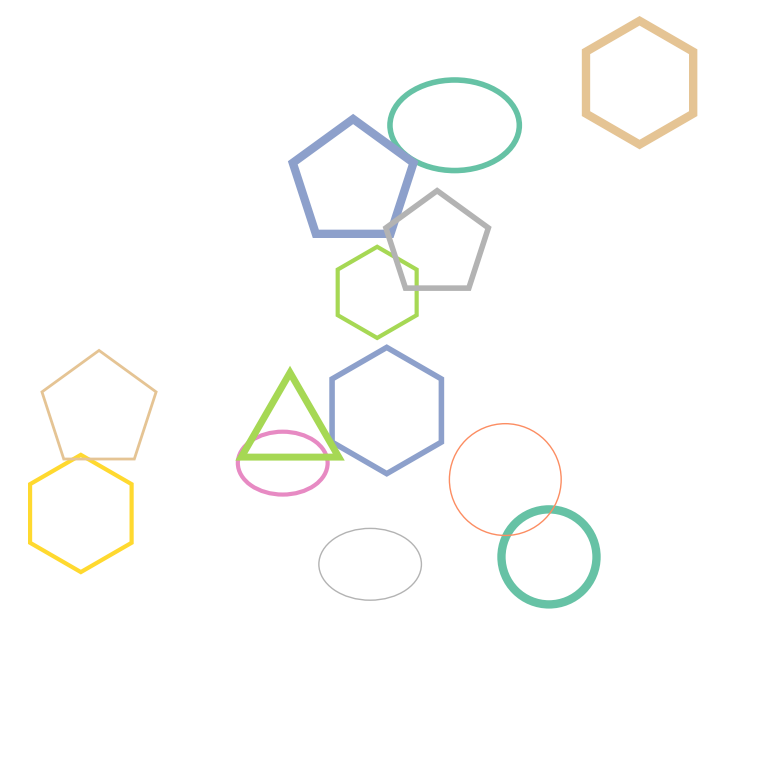[{"shape": "circle", "thickness": 3, "radius": 0.31, "center": [0.713, 0.277]}, {"shape": "oval", "thickness": 2, "radius": 0.42, "center": [0.59, 0.837]}, {"shape": "circle", "thickness": 0.5, "radius": 0.36, "center": [0.656, 0.377]}, {"shape": "hexagon", "thickness": 2, "radius": 0.41, "center": [0.502, 0.467]}, {"shape": "pentagon", "thickness": 3, "radius": 0.41, "center": [0.459, 0.763]}, {"shape": "oval", "thickness": 1.5, "radius": 0.29, "center": [0.367, 0.399]}, {"shape": "hexagon", "thickness": 1.5, "radius": 0.3, "center": [0.49, 0.62]}, {"shape": "triangle", "thickness": 2.5, "radius": 0.37, "center": [0.377, 0.443]}, {"shape": "hexagon", "thickness": 1.5, "radius": 0.38, "center": [0.105, 0.333]}, {"shape": "hexagon", "thickness": 3, "radius": 0.4, "center": [0.831, 0.893]}, {"shape": "pentagon", "thickness": 1, "radius": 0.39, "center": [0.129, 0.467]}, {"shape": "oval", "thickness": 0.5, "radius": 0.33, "center": [0.481, 0.267]}, {"shape": "pentagon", "thickness": 2, "radius": 0.35, "center": [0.568, 0.682]}]